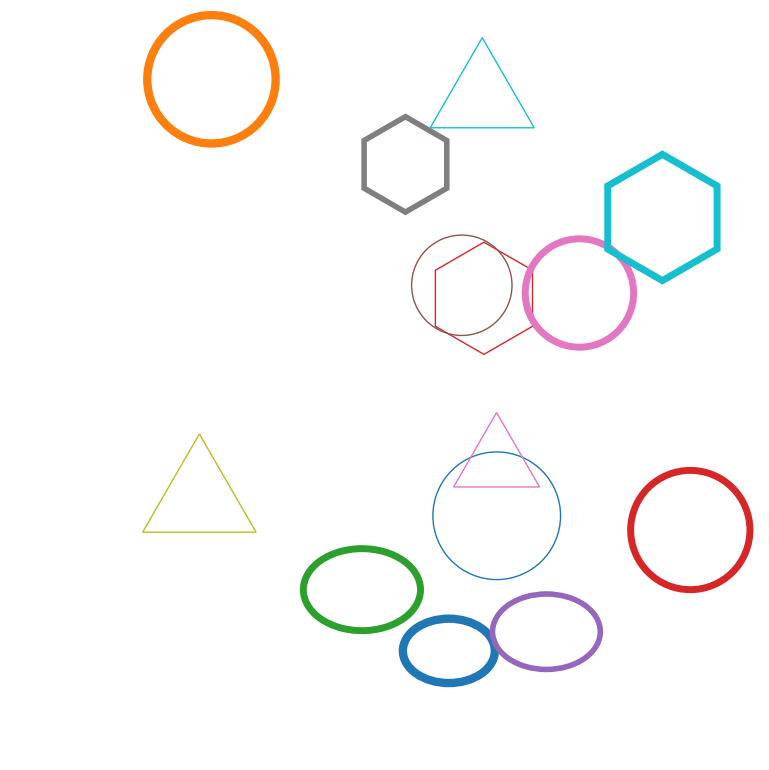[{"shape": "oval", "thickness": 3, "radius": 0.3, "center": [0.583, 0.155]}, {"shape": "circle", "thickness": 0.5, "radius": 0.41, "center": [0.645, 0.33]}, {"shape": "circle", "thickness": 3, "radius": 0.42, "center": [0.275, 0.897]}, {"shape": "oval", "thickness": 2.5, "radius": 0.38, "center": [0.47, 0.234]}, {"shape": "hexagon", "thickness": 0.5, "radius": 0.36, "center": [0.628, 0.613]}, {"shape": "circle", "thickness": 2.5, "radius": 0.39, "center": [0.896, 0.312]}, {"shape": "oval", "thickness": 2, "radius": 0.35, "center": [0.71, 0.18]}, {"shape": "circle", "thickness": 0.5, "radius": 0.33, "center": [0.6, 0.63]}, {"shape": "circle", "thickness": 2.5, "radius": 0.35, "center": [0.753, 0.619]}, {"shape": "triangle", "thickness": 0.5, "radius": 0.32, "center": [0.645, 0.4]}, {"shape": "hexagon", "thickness": 2, "radius": 0.31, "center": [0.527, 0.787]}, {"shape": "triangle", "thickness": 0.5, "radius": 0.43, "center": [0.259, 0.351]}, {"shape": "triangle", "thickness": 0.5, "radius": 0.39, "center": [0.626, 0.873]}, {"shape": "hexagon", "thickness": 2.5, "radius": 0.41, "center": [0.86, 0.718]}]